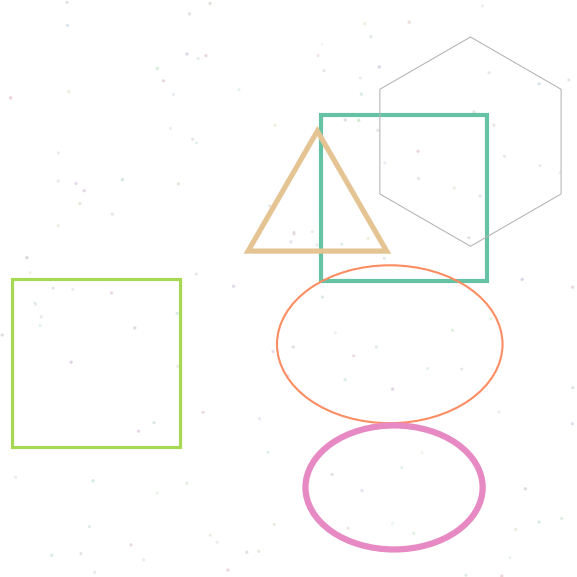[{"shape": "square", "thickness": 2, "radius": 0.72, "center": [0.699, 0.657]}, {"shape": "oval", "thickness": 1, "radius": 0.98, "center": [0.675, 0.403]}, {"shape": "oval", "thickness": 3, "radius": 0.77, "center": [0.682, 0.155]}, {"shape": "square", "thickness": 1.5, "radius": 0.72, "center": [0.166, 0.371]}, {"shape": "triangle", "thickness": 2.5, "radius": 0.69, "center": [0.55, 0.634]}, {"shape": "hexagon", "thickness": 0.5, "radius": 0.91, "center": [0.815, 0.754]}]